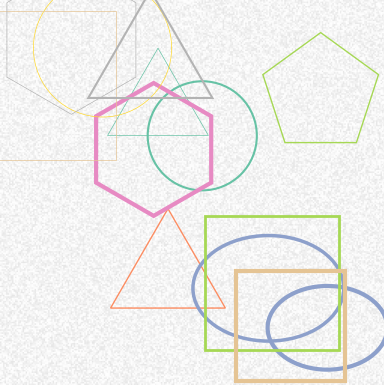[{"shape": "triangle", "thickness": 0.5, "radius": 0.76, "center": [0.41, 0.724]}, {"shape": "circle", "thickness": 1.5, "radius": 0.71, "center": [0.525, 0.647]}, {"shape": "triangle", "thickness": 1, "radius": 0.86, "center": [0.436, 0.286]}, {"shape": "oval", "thickness": 2.5, "radius": 0.98, "center": [0.697, 0.251]}, {"shape": "oval", "thickness": 3, "radius": 0.78, "center": [0.85, 0.149]}, {"shape": "hexagon", "thickness": 3, "radius": 0.86, "center": [0.399, 0.612]}, {"shape": "pentagon", "thickness": 1, "radius": 0.79, "center": [0.833, 0.757]}, {"shape": "square", "thickness": 2, "radius": 0.87, "center": [0.707, 0.266]}, {"shape": "circle", "thickness": 0.5, "radius": 0.9, "center": [0.266, 0.876]}, {"shape": "square", "thickness": 0.5, "radius": 0.97, "center": [0.108, 0.779]}, {"shape": "square", "thickness": 3, "radius": 0.71, "center": [0.755, 0.153]}, {"shape": "triangle", "thickness": 1.5, "radius": 0.93, "center": [0.39, 0.839]}, {"shape": "hexagon", "thickness": 0.5, "radius": 0.97, "center": [0.185, 0.896]}]